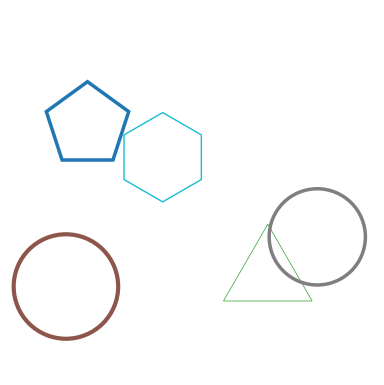[{"shape": "pentagon", "thickness": 2.5, "radius": 0.56, "center": [0.227, 0.675]}, {"shape": "triangle", "thickness": 0.5, "radius": 0.66, "center": [0.696, 0.285]}, {"shape": "circle", "thickness": 3, "radius": 0.68, "center": [0.171, 0.256]}, {"shape": "circle", "thickness": 2.5, "radius": 0.62, "center": [0.824, 0.385]}, {"shape": "hexagon", "thickness": 1, "radius": 0.58, "center": [0.423, 0.592]}]